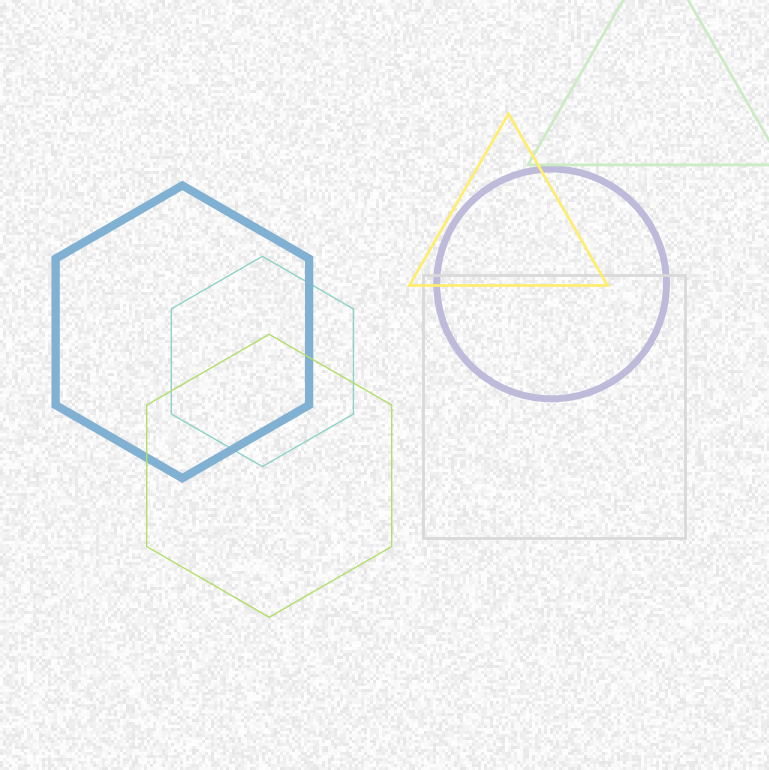[{"shape": "hexagon", "thickness": 0.5, "radius": 0.68, "center": [0.341, 0.531]}, {"shape": "circle", "thickness": 2.5, "radius": 0.75, "center": [0.716, 0.631]}, {"shape": "hexagon", "thickness": 3, "radius": 0.95, "center": [0.237, 0.569]}, {"shape": "hexagon", "thickness": 0.5, "radius": 0.92, "center": [0.35, 0.382]}, {"shape": "square", "thickness": 1, "radius": 0.85, "center": [0.719, 0.472]}, {"shape": "triangle", "thickness": 1, "radius": 0.96, "center": [0.851, 0.882]}, {"shape": "triangle", "thickness": 1, "radius": 0.74, "center": [0.66, 0.704]}]